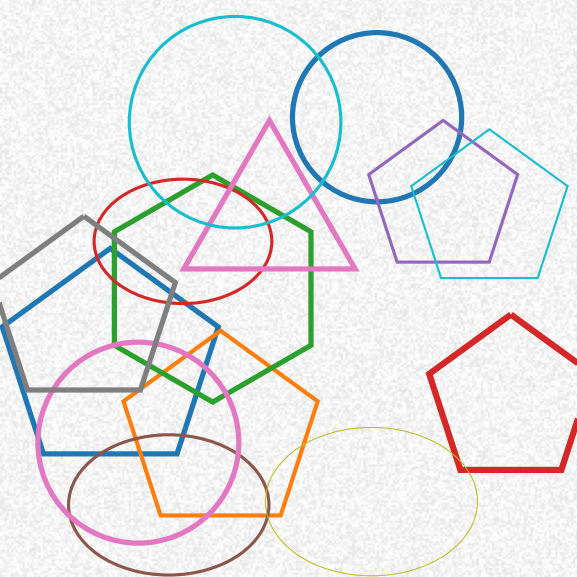[{"shape": "pentagon", "thickness": 2.5, "radius": 0.98, "center": [0.191, 0.372]}, {"shape": "circle", "thickness": 2.5, "radius": 0.73, "center": [0.653, 0.796]}, {"shape": "pentagon", "thickness": 2, "radius": 0.88, "center": [0.382, 0.25]}, {"shape": "hexagon", "thickness": 2.5, "radius": 0.98, "center": [0.368, 0.5]}, {"shape": "pentagon", "thickness": 3, "radius": 0.74, "center": [0.885, 0.306]}, {"shape": "oval", "thickness": 1.5, "radius": 0.77, "center": [0.317, 0.581]}, {"shape": "pentagon", "thickness": 1.5, "radius": 0.68, "center": [0.767, 0.655]}, {"shape": "oval", "thickness": 1.5, "radius": 0.87, "center": [0.292, 0.125]}, {"shape": "triangle", "thickness": 2.5, "radius": 0.86, "center": [0.467, 0.619]}, {"shape": "circle", "thickness": 2.5, "radius": 0.87, "center": [0.24, 0.233]}, {"shape": "pentagon", "thickness": 2.5, "radius": 0.83, "center": [0.145, 0.458]}, {"shape": "oval", "thickness": 0.5, "radius": 0.92, "center": [0.643, 0.131]}, {"shape": "pentagon", "thickness": 1, "radius": 0.71, "center": [0.847, 0.633]}, {"shape": "circle", "thickness": 1.5, "radius": 0.92, "center": [0.407, 0.788]}]